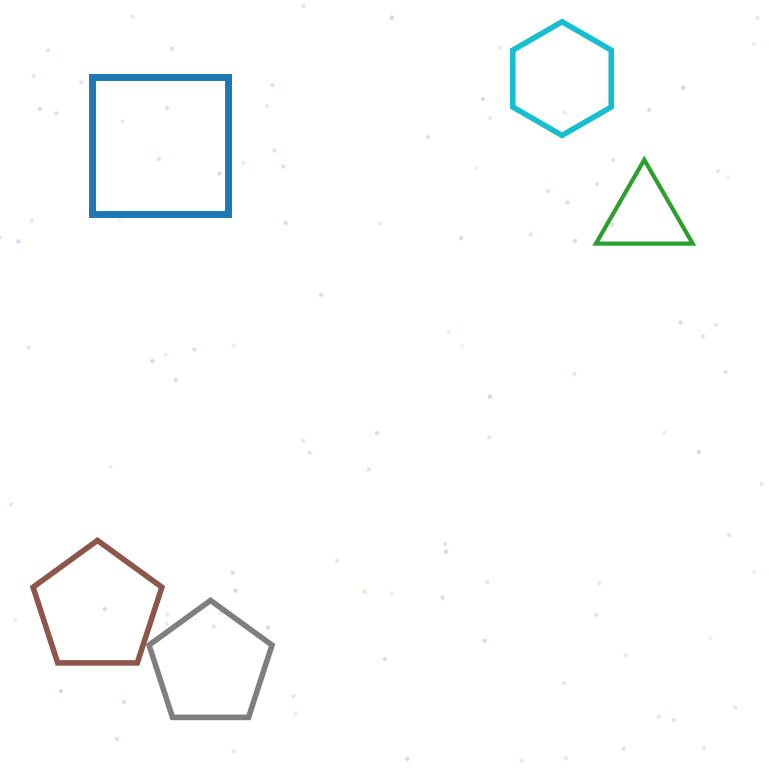[{"shape": "square", "thickness": 2.5, "radius": 0.44, "center": [0.208, 0.811]}, {"shape": "triangle", "thickness": 1.5, "radius": 0.36, "center": [0.837, 0.72]}, {"shape": "pentagon", "thickness": 2, "radius": 0.44, "center": [0.127, 0.21]}, {"shape": "pentagon", "thickness": 2, "radius": 0.42, "center": [0.273, 0.136]}, {"shape": "hexagon", "thickness": 2, "radius": 0.37, "center": [0.73, 0.898]}]